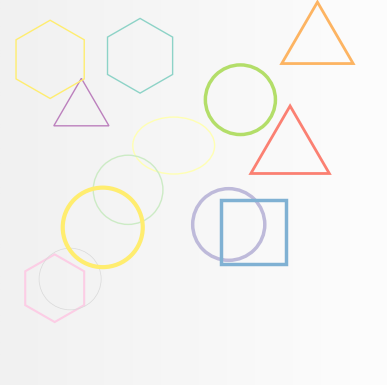[{"shape": "hexagon", "thickness": 1, "radius": 0.49, "center": [0.361, 0.855]}, {"shape": "oval", "thickness": 1, "radius": 0.53, "center": [0.448, 0.622]}, {"shape": "circle", "thickness": 2.5, "radius": 0.47, "center": [0.59, 0.417]}, {"shape": "triangle", "thickness": 2, "radius": 0.58, "center": [0.749, 0.608]}, {"shape": "square", "thickness": 2.5, "radius": 0.42, "center": [0.653, 0.398]}, {"shape": "triangle", "thickness": 2, "radius": 0.53, "center": [0.819, 0.888]}, {"shape": "circle", "thickness": 2.5, "radius": 0.45, "center": [0.62, 0.741]}, {"shape": "hexagon", "thickness": 1.5, "radius": 0.44, "center": [0.141, 0.251]}, {"shape": "circle", "thickness": 0.5, "radius": 0.4, "center": [0.181, 0.275]}, {"shape": "triangle", "thickness": 1, "radius": 0.41, "center": [0.21, 0.714]}, {"shape": "circle", "thickness": 1, "radius": 0.45, "center": [0.331, 0.507]}, {"shape": "circle", "thickness": 3, "radius": 0.52, "center": [0.265, 0.409]}, {"shape": "hexagon", "thickness": 1, "radius": 0.51, "center": [0.129, 0.846]}]